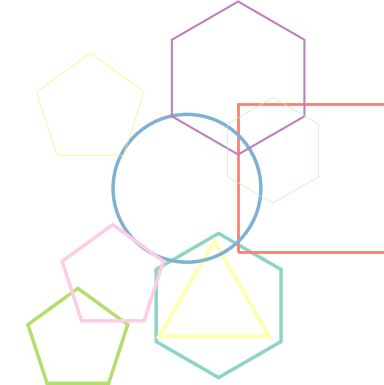[{"shape": "hexagon", "thickness": 2.5, "radius": 0.94, "center": [0.568, 0.206]}, {"shape": "triangle", "thickness": 3, "radius": 0.83, "center": [0.556, 0.209]}, {"shape": "square", "thickness": 2, "radius": 0.96, "center": [0.812, 0.538]}, {"shape": "circle", "thickness": 2.5, "radius": 0.96, "center": [0.486, 0.511]}, {"shape": "pentagon", "thickness": 2.5, "radius": 0.68, "center": [0.202, 0.115]}, {"shape": "pentagon", "thickness": 2.5, "radius": 0.69, "center": [0.293, 0.279]}, {"shape": "hexagon", "thickness": 1.5, "radius": 0.99, "center": [0.619, 0.797]}, {"shape": "hexagon", "thickness": 0.5, "radius": 0.68, "center": [0.709, 0.61]}, {"shape": "pentagon", "thickness": 0.5, "radius": 0.73, "center": [0.235, 0.716]}]